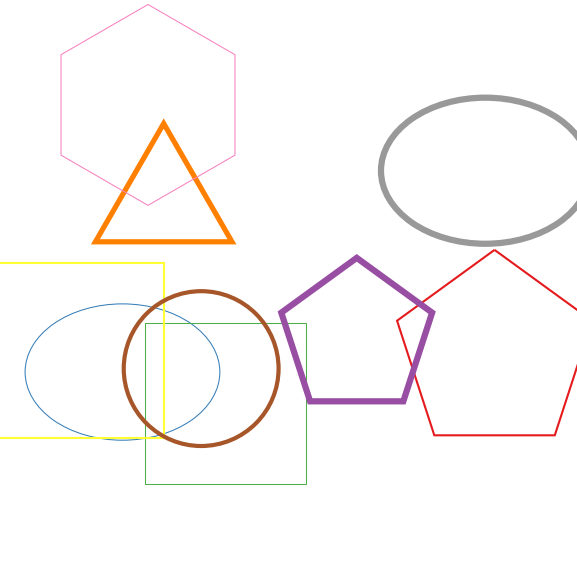[{"shape": "pentagon", "thickness": 1, "radius": 0.89, "center": [0.856, 0.389]}, {"shape": "oval", "thickness": 0.5, "radius": 0.84, "center": [0.212, 0.355]}, {"shape": "square", "thickness": 0.5, "radius": 0.69, "center": [0.39, 0.301]}, {"shape": "pentagon", "thickness": 3, "radius": 0.69, "center": [0.618, 0.415]}, {"shape": "triangle", "thickness": 2.5, "radius": 0.68, "center": [0.283, 0.649]}, {"shape": "square", "thickness": 1, "radius": 0.76, "center": [0.133, 0.392]}, {"shape": "circle", "thickness": 2, "radius": 0.67, "center": [0.348, 0.361]}, {"shape": "hexagon", "thickness": 0.5, "radius": 0.87, "center": [0.256, 0.817]}, {"shape": "oval", "thickness": 3, "radius": 0.9, "center": [0.84, 0.704]}]